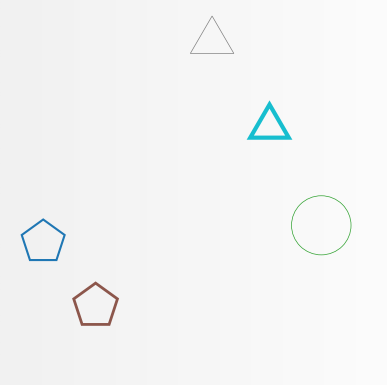[{"shape": "pentagon", "thickness": 1.5, "radius": 0.29, "center": [0.111, 0.372]}, {"shape": "circle", "thickness": 0.5, "radius": 0.38, "center": [0.829, 0.415]}, {"shape": "pentagon", "thickness": 2, "radius": 0.3, "center": [0.247, 0.205]}, {"shape": "triangle", "thickness": 0.5, "radius": 0.32, "center": [0.547, 0.894]}, {"shape": "triangle", "thickness": 3, "radius": 0.29, "center": [0.696, 0.671]}]